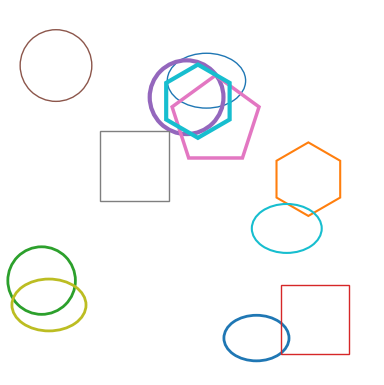[{"shape": "oval", "thickness": 2, "radius": 0.42, "center": [0.666, 0.122]}, {"shape": "oval", "thickness": 1, "radius": 0.51, "center": [0.536, 0.79]}, {"shape": "hexagon", "thickness": 1.5, "radius": 0.48, "center": [0.801, 0.535]}, {"shape": "circle", "thickness": 2, "radius": 0.44, "center": [0.108, 0.271]}, {"shape": "square", "thickness": 1, "radius": 0.45, "center": [0.818, 0.17]}, {"shape": "circle", "thickness": 3, "radius": 0.48, "center": [0.485, 0.747]}, {"shape": "circle", "thickness": 1, "radius": 0.47, "center": [0.145, 0.83]}, {"shape": "pentagon", "thickness": 2.5, "radius": 0.59, "center": [0.56, 0.686]}, {"shape": "square", "thickness": 1, "radius": 0.45, "center": [0.35, 0.569]}, {"shape": "oval", "thickness": 2, "radius": 0.48, "center": [0.127, 0.208]}, {"shape": "hexagon", "thickness": 3, "radius": 0.48, "center": [0.514, 0.737]}, {"shape": "oval", "thickness": 1.5, "radius": 0.45, "center": [0.745, 0.407]}]